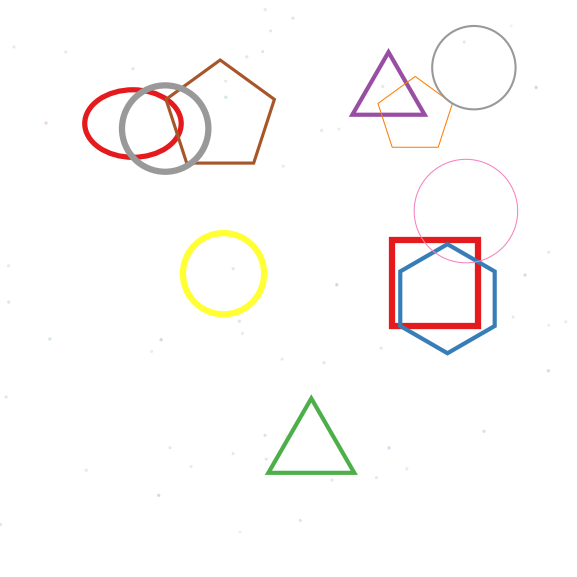[{"shape": "square", "thickness": 3, "radius": 0.37, "center": [0.753, 0.509]}, {"shape": "oval", "thickness": 2.5, "radius": 0.42, "center": [0.23, 0.785]}, {"shape": "hexagon", "thickness": 2, "radius": 0.47, "center": [0.775, 0.482]}, {"shape": "triangle", "thickness": 2, "radius": 0.43, "center": [0.539, 0.223]}, {"shape": "triangle", "thickness": 2, "radius": 0.36, "center": [0.673, 0.837]}, {"shape": "pentagon", "thickness": 0.5, "radius": 0.34, "center": [0.719, 0.799]}, {"shape": "circle", "thickness": 3, "radius": 0.35, "center": [0.387, 0.525]}, {"shape": "pentagon", "thickness": 1.5, "radius": 0.49, "center": [0.381, 0.797]}, {"shape": "circle", "thickness": 0.5, "radius": 0.45, "center": [0.807, 0.634]}, {"shape": "circle", "thickness": 1, "radius": 0.36, "center": [0.821, 0.882]}, {"shape": "circle", "thickness": 3, "radius": 0.37, "center": [0.286, 0.777]}]